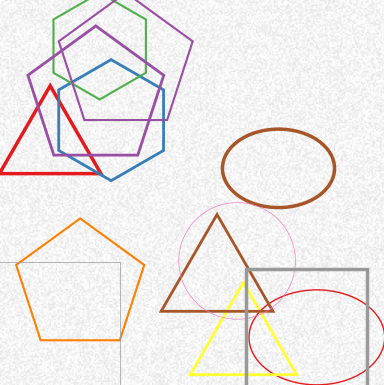[{"shape": "triangle", "thickness": 2.5, "radius": 0.76, "center": [0.13, 0.625]}, {"shape": "oval", "thickness": 1, "radius": 0.88, "center": [0.823, 0.124]}, {"shape": "hexagon", "thickness": 2, "radius": 0.79, "center": [0.289, 0.688]}, {"shape": "hexagon", "thickness": 1.5, "radius": 0.69, "center": [0.259, 0.88]}, {"shape": "pentagon", "thickness": 2, "radius": 0.93, "center": [0.249, 0.747]}, {"shape": "pentagon", "thickness": 1.5, "radius": 0.91, "center": [0.327, 0.836]}, {"shape": "pentagon", "thickness": 1.5, "radius": 0.87, "center": [0.208, 0.258]}, {"shape": "triangle", "thickness": 2, "radius": 0.8, "center": [0.632, 0.107]}, {"shape": "oval", "thickness": 2.5, "radius": 0.73, "center": [0.723, 0.563]}, {"shape": "triangle", "thickness": 2, "radius": 0.84, "center": [0.564, 0.275]}, {"shape": "circle", "thickness": 0.5, "radius": 0.76, "center": [0.616, 0.322]}, {"shape": "square", "thickness": 0.5, "radius": 0.89, "center": [0.134, 0.141]}, {"shape": "square", "thickness": 2.5, "radius": 0.79, "center": [0.797, 0.145]}]